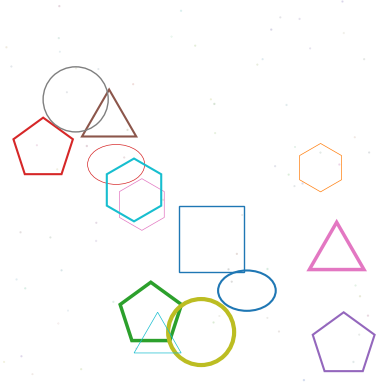[{"shape": "oval", "thickness": 1.5, "radius": 0.37, "center": [0.641, 0.245]}, {"shape": "square", "thickness": 1, "radius": 0.43, "center": [0.549, 0.379]}, {"shape": "hexagon", "thickness": 0.5, "radius": 0.31, "center": [0.833, 0.565]}, {"shape": "pentagon", "thickness": 2.5, "radius": 0.42, "center": [0.392, 0.183]}, {"shape": "pentagon", "thickness": 1.5, "radius": 0.41, "center": [0.112, 0.613]}, {"shape": "oval", "thickness": 0.5, "radius": 0.37, "center": [0.302, 0.573]}, {"shape": "pentagon", "thickness": 1.5, "radius": 0.42, "center": [0.893, 0.104]}, {"shape": "triangle", "thickness": 1.5, "radius": 0.41, "center": [0.283, 0.686]}, {"shape": "triangle", "thickness": 2.5, "radius": 0.41, "center": [0.874, 0.341]}, {"shape": "hexagon", "thickness": 0.5, "radius": 0.34, "center": [0.369, 0.469]}, {"shape": "circle", "thickness": 1, "radius": 0.42, "center": [0.197, 0.742]}, {"shape": "circle", "thickness": 3, "radius": 0.43, "center": [0.522, 0.138]}, {"shape": "triangle", "thickness": 0.5, "radius": 0.35, "center": [0.409, 0.119]}, {"shape": "hexagon", "thickness": 1.5, "radius": 0.41, "center": [0.348, 0.507]}]